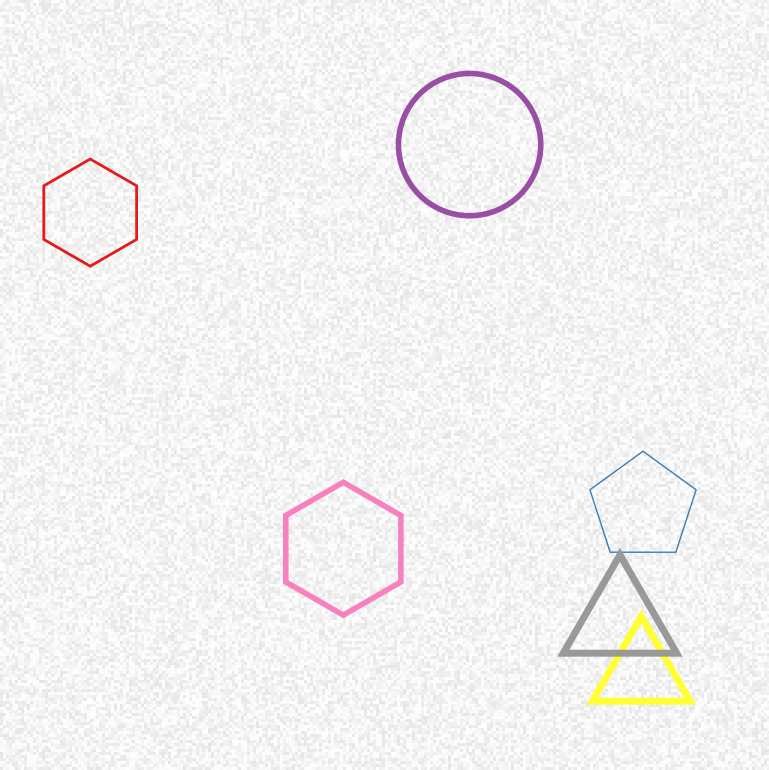[{"shape": "hexagon", "thickness": 1, "radius": 0.35, "center": [0.117, 0.724]}, {"shape": "pentagon", "thickness": 0.5, "radius": 0.36, "center": [0.835, 0.341]}, {"shape": "circle", "thickness": 2, "radius": 0.46, "center": [0.61, 0.812]}, {"shape": "triangle", "thickness": 2.5, "radius": 0.37, "center": [0.833, 0.126]}, {"shape": "hexagon", "thickness": 2, "radius": 0.43, "center": [0.446, 0.287]}, {"shape": "triangle", "thickness": 2.5, "radius": 0.43, "center": [0.805, 0.194]}]